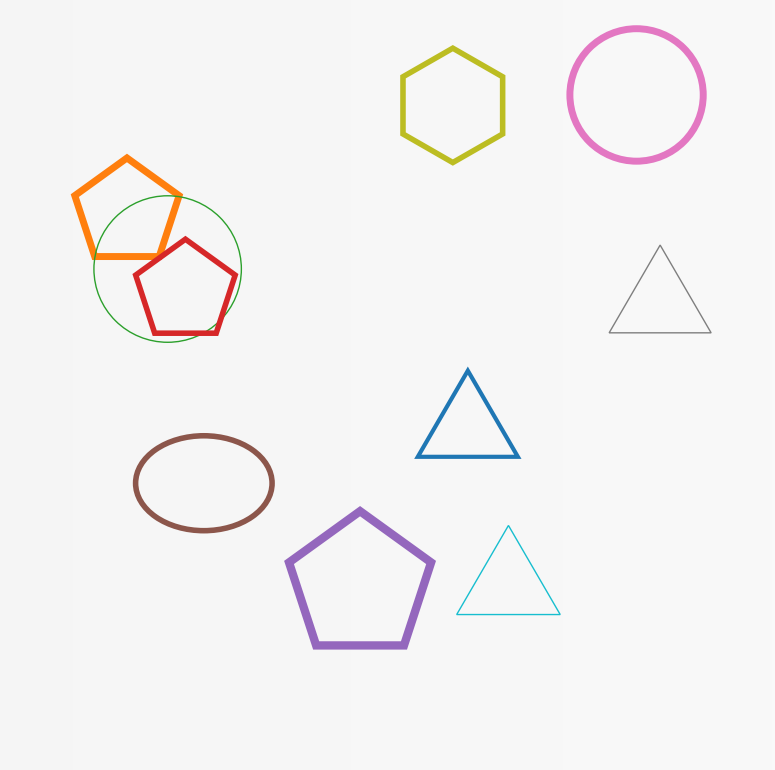[{"shape": "triangle", "thickness": 1.5, "radius": 0.37, "center": [0.604, 0.444]}, {"shape": "pentagon", "thickness": 2.5, "radius": 0.35, "center": [0.164, 0.724]}, {"shape": "circle", "thickness": 0.5, "radius": 0.48, "center": [0.216, 0.651]}, {"shape": "pentagon", "thickness": 2, "radius": 0.34, "center": [0.239, 0.622]}, {"shape": "pentagon", "thickness": 3, "radius": 0.48, "center": [0.465, 0.24]}, {"shape": "oval", "thickness": 2, "radius": 0.44, "center": [0.263, 0.372]}, {"shape": "circle", "thickness": 2.5, "radius": 0.43, "center": [0.821, 0.877]}, {"shape": "triangle", "thickness": 0.5, "radius": 0.38, "center": [0.852, 0.606]}, {"shape": "hexagon", "thickness": 2, "radius": 0.37, "center": [0.584, 0.863]}, {"shape": "triangle", "thickness": 0.5, "radius": 0.39, "center": [0.656, 0.24]}]